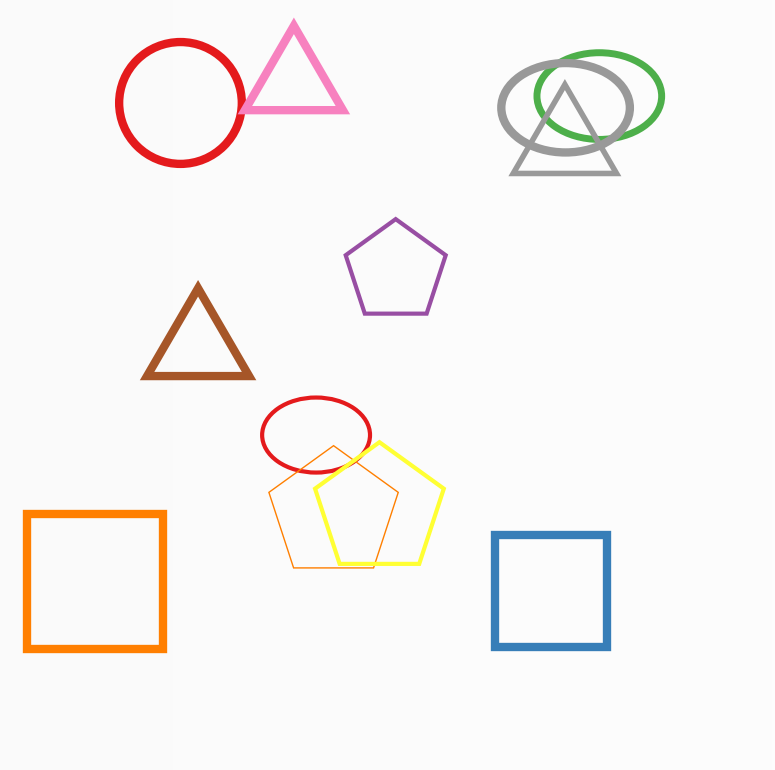[{"shape": "oval", "thickness": 1.5, "radius": 0.35, "center": [0.408, 0.435]}, {"shape": "circle", "thickness": 3, "radius": 0.4, "center": [0.233, 0.866]}, {"shape": "square", "thickness": 3, "radius": 0.36, "center": [0.711, 0.232]}, {"shape": "oval", "thickness": 2.5, "radius": 0.4, "center": [0.773, 0.875]}, {"shape": "pentagon", "thickness": 1.5, "radius": 0.34, "center": [0.511, 0.648]}, {"shape": "square", "thickness": 3, "radius": 0.44, "center": [0.123, 0.245]}, {"shape": "pentagon", "thickness": 0.5, "radius": 0.44, "center": [0.43, 0.333]}, {"shape": "pentagon", "thickness": 1.5, "radius": 0.44, "center": [0.49, 0.338]}, {"shape": "triangle", "thickness": 3, "radius": 0.38, "center": [0.256, 0.55]}, {"shape": "triangle", "thickness": 3, "radius": 0.37, "center": [0.379, 0.893]}, {"shape": "triangle", "thickness": 2, "radius": 0.38, "center": [0.729, 0.813]}, {"shape": "oval", "thickness": 3, "radius": 0.41, "center": [0.73, 0.86]}]